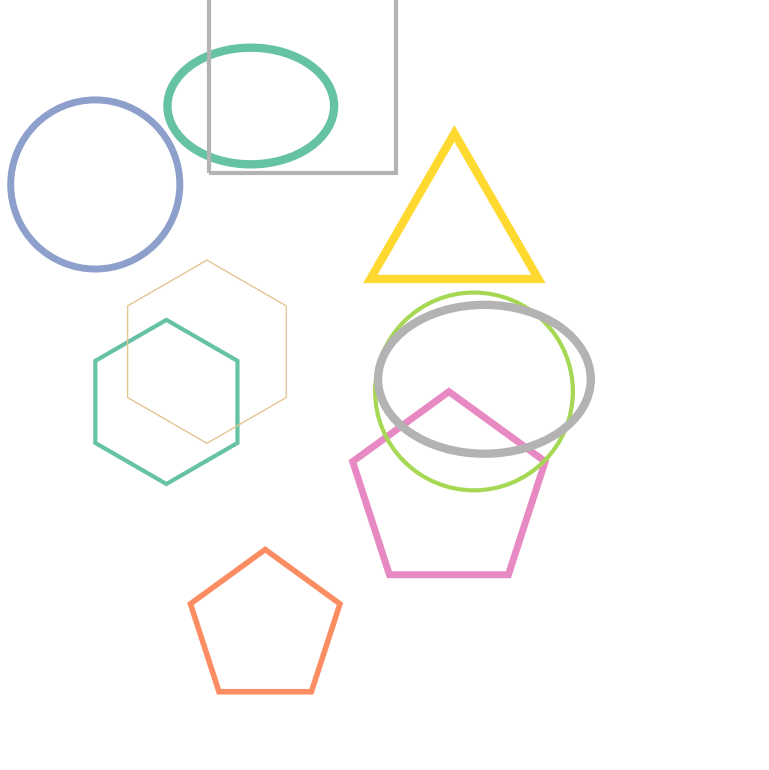[{"shape": "hexagon", "thickness": 1.5, "radius": 0.53, "center": [0.216, 0.478]}, {"shape": "oval", "thickness": 3, "radius": 0.54, "center": [0.326, 0.862]}, {"shape": "pentagon", "thickness": 2, "radius": 0.51, "center": [0.344, 0.184]}, {"shape": "circle", "thickness": 2.5, "radius": 0.55, "center": [0.124, 0.76]}, {"shape": "pentagon", "thickness": 2.5, "radius": 0.66, "center": [0.583, 0.36]}, {"shape": "circle", "thickness": 1.5, "radius": 0.64, "center": [0.616, 0.492]}, {"shape": "triangle", "thickness": 3, "radius": 0.63, "center": [0.59, 0.701]}, {"shape": "hexagon", "thickness": 0.5, "radius": 0.59, "center": [0.269, 0.543]}, {"shape": "square", "thickness": 1.5, "radius": 0.6, "center": [0.393, 0.896]}, {"shape": "oval", "thickness": 3, "radius": 0.69, "center": [0.629, 0.507]}]